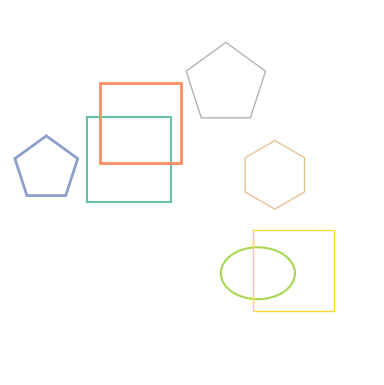[{"shape": "square", "thickness": 1.5, "radius": 0.55, "center": [0.335, 0.585]}, {"shape": "square", "thickness": 2, "radius": 0.52, "center": [0.366, 0.68]}, {"shape": "pentagon", "thickness": 2, "radius": 0.43, "center": [0.12, 0.561]}, {"shape": "oval", "thickness": 1.5, "radius": 0.48, "center": [0.67, 0.29]}, {"shape": "square", "thickness": 1, "radius": 0.52, "center": [0.762, 0.298]}, {"shape": "hexagon", "thickness": 1, "radius": 0.44, "center": [0.714, 0.546]}, {"shape": "pentagon", "thickness": 1, "radius": 0.54, "center": [0.587, 0.782]}]